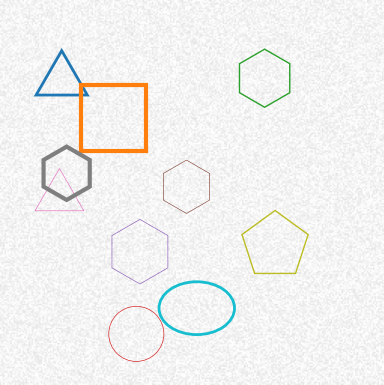[{"shape": "triangle", "thickness": 2, "radius": 0.38, "center": [0.16, 0.792]}, {"shape": "square", "thickness": 3, "radius": 0.43, "center": [0.295, 0.695]}, {"shape": "hexagon", "thickness": 1, "radius": 0.38, "center": [0.687, 0.797]}, {"shape": "circle", "thickness": 0.5, "radius": 0.36, "center": [0.354, 0.133]}, {"shape": "hexagon", "thickness": 0.5, "radius": 0.42, "center": [0.363, 0.346]}, {"shape": "hexagon", "thickness": 0.5, "radius": 0.35, "center": [0.484, 0.515]}, {"shape": "triangle", "thickness": 0.5, "radius": 0.37, "center": [0.154, 0.489]}, {"shape": "hexagon", "thickness": 3, "radius": 0.35, "center": [0.173, 0.55]}, {"shape": "pentagon", "thickness": 1, "radius": 0.45, "center": [0.714, 0.363]}, {"shape": "oval", "thickness": 2, "radius": 0.49, "center": [0.511, 0.2]}]